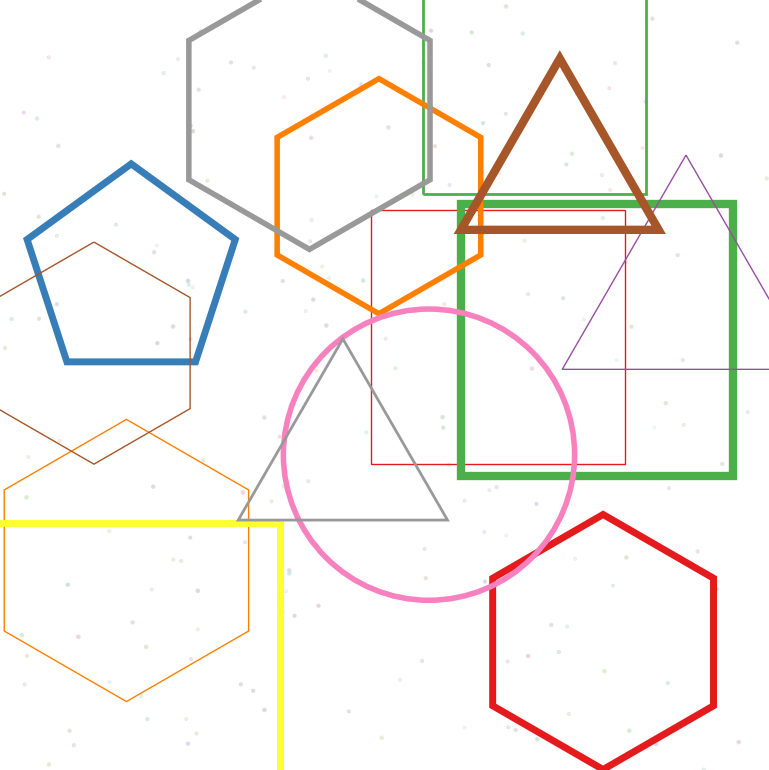[{"shape": "square", "thickness": 0.5, "radius": 0.82, "center": [0.647, 0.562]}, {"shape": "hexagon", "thickness": 2.5, "radius": 0.83, "center": [0.783, 0.166]}, {"shape": "pentagon", "thickness": 2.5, "radius": 0.71, "center": [0.17, 0.645]}, {"shape": "square", "thickness": 1, "radius": 0.72, "center": [0.694, 0.892]}, {"shape": "square", "thickness": 3, "radius": 0.88, "center": [0.775, 0.559]}, {"shape": "triangle", "thickness": 0.5, "radius": 0.93, "center": [0.891, 0.613]}, {"shape": "hexagon", "thickness": 0.5, "radius": 0.92, "center": [0.164, 0.272]}, {"shape": "hexagon", "thickness": 2, "radius": 0.76, "center": [0.492, 0.745]}, {"shape": "square", "thickness": 2.5, "radius": 0.98, "center": [0.167, 0.124]}, {"shape": "hexagon", "thickness": 0.5, "radius": 0.72, "center": [0.122, 0.541]}, {"shape": "triangle", "thickness": 3, "radius": 0.74, "center": [0.727, 0.776]}, {"shape": "circle", "thickness": 2, "radius": 0.95, "center": [0.557, 0.41]}, {"shape": "triangle", "thickness": 1, "radius": 0.78, "center": [0.445, 0.403]}, {"shape": "hexagon", "thickness": 2, "radius": 0.9, "center": [0.402, 0.857]}]